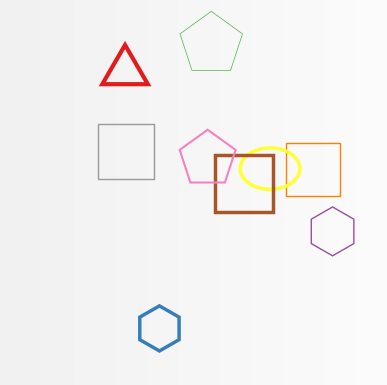[{"shape": "triangle", "thickness": 3, "radius": 0.34, "center": [0.323, 0.815]}, {"shape": "hexagon", "thickness": 2.5, "radius": 0.29, "center": [0.411, 0.147]}, {"shape": "pentagon", "thickness": 0.5, "radius": 0.42, "center": [0.545, 0.886]}, {"shape": "hexagon", "thickness": 1, "radius": 0.32, "center": [0.858, 0.399]}, {"shape": "square", "thickness": 1, "radius": 0.34, "center": [0.808, 0.56]}, {"shape": "oval", "thickness": 2.5, "radius": 0.38, "center": [0.697, 0.562]}, {"shape": "square", "thickness": 2.5, "radius": 0.37, "center": [0.63, 0.524]}, {"shape": "pentagon", "thickness": 1.5, "radius": 0.38, "center": [0.536, 0.587]}, {"shape": "square", "thickness": 1, "radius": 0.36, "center": [0.325, 0.605]}]